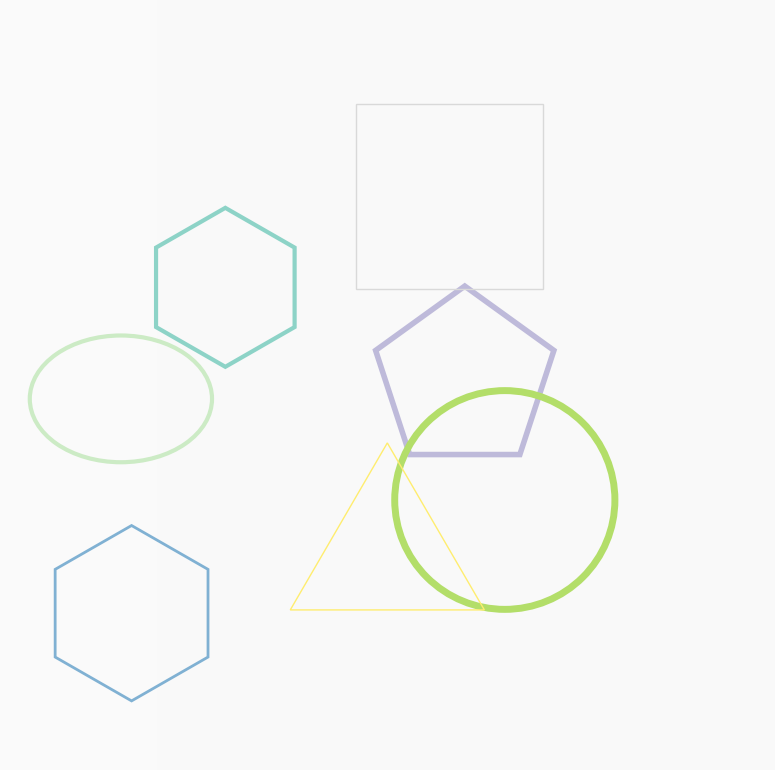[{"shape": "hexagon", "thickness": 1.5, "radius": 0.52, "center": [0.291, 0.627]}, {"shape": "pentagon", "thickness": 2, "radius": 0.6, "center": [0.6, 0.508]}, {"shape": "hexagon", "thickness": 1, "radius": 0.57, "center": [0.17, 0.204]}, {"shape": "circle", "thickness": 2.5, "radius": 0.71, "center": [0.651, 0.351]}, {"shape": "square", "thickness": 0.5, "radius": 0.6, "center": [0.58, 0.745]}, {"shape": "oval", "thickness": 1.5, "radius": 0.59, "center": [0.156, 0.482]}, {"shape": "triangle", "thickness": 0.5, "radius": 0.72, "center": [0.5, 0.28]}]